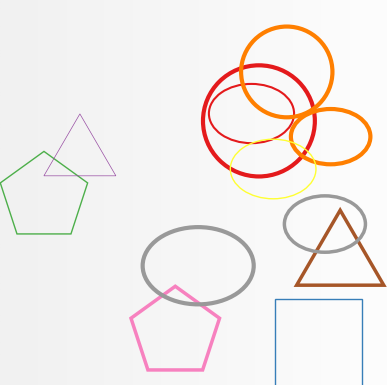[{"shape": "circle", "thickness": 3, "radius": 0.72, "center": [0.668, 0.686]}, {"shape": "oval", "thickness": 1.5, "radius": 0.55, "center": [0.649, 0.705]}, {"shape": "square", "thickness": 1, "radius": 0.56, "center": [0.822, 0.11]}, {"shape": "pentagon", "thickness": 1, "radius": 0.59, "center": [0.113, 0.488]}, {"shape": "triangle", "thickness": 0.5, "radius": 0.54, "center": [0.206, 0.597]}, {"shape": "circle", "thickness": 3, "radius": 0.59, "center": [0.74, 0.813]}, {"shape": "oval", "thickness": 3, "radius": 0.51, "center": [0.853, 0.645]}, {"shape": "oval", "thickness": 1, "radius": 0.55, "center": [0.705, 0.561]}, {"shape": "triangle", "thickness": 2.5, "radius": 0.65, "center": [0.878, 0.324]}, {"shape": "pentagon", "thickness": 2.5, "radius": 0.6, "center": [0.452, 0.136]}, {"shape": "oval", "thickness": 3, "radius": 0.72, "center": [0.511, 0.31]}, {"shape": "oval", "thickness": 2.5, "radius": 0.52, "center": [0.838, 0.418]}]